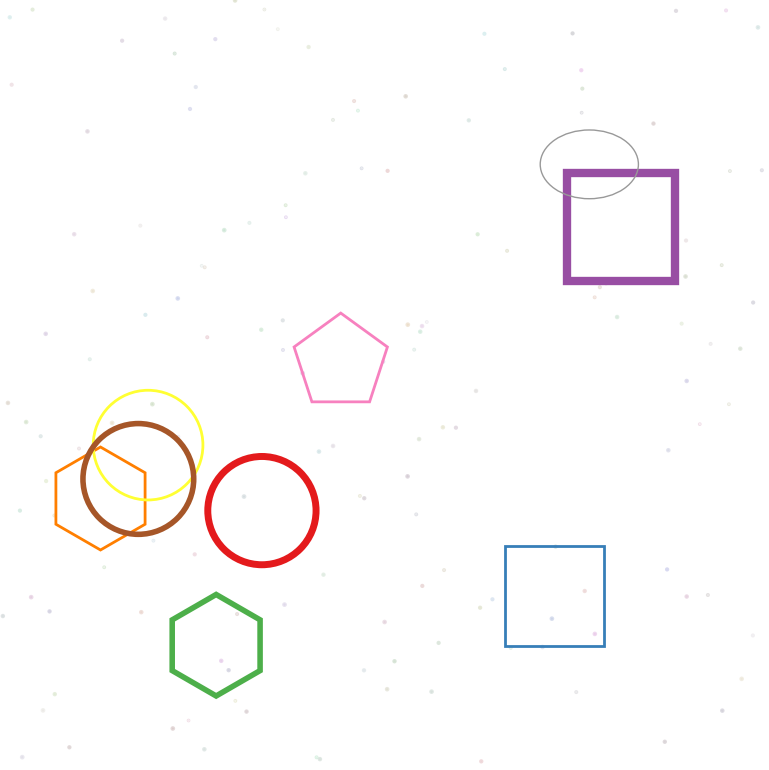[{"shape": "circle", "thickness": 2.5, "radius": 0.35, "center": [0.34, 0.337]}, {"shape": "square", "thickness": 1, "radius": 0.32, "center": [0.72, 0.226]}, {"shape": "hexagon", "thickness": 2, "radius": 0.33, "center": [0.281, 0.162]}, {"shape": "square", "thickness": 3, "radius": 0.35, "center": [0.807, 0.705]}, {"shape": "hexagon", "thickness": 1, "radius": 0.33, "center": [0.131, 0.353]}, {"shape": "circle", "thickness": 1, "radius": 0.36, "center": [0.192, 0.422]}, {"shape": "circle", "thickness": 2, "radius": 0.36, "center": [0.18, 0.378]}, {"shape": "pentagon", "thickness": 1, "radius": 0.32, "center": [0.443, 0.53]}, {"shape": "oval", "thickness": 0.5, "radius": 0.32, "center": [0.765, 0.787]}]